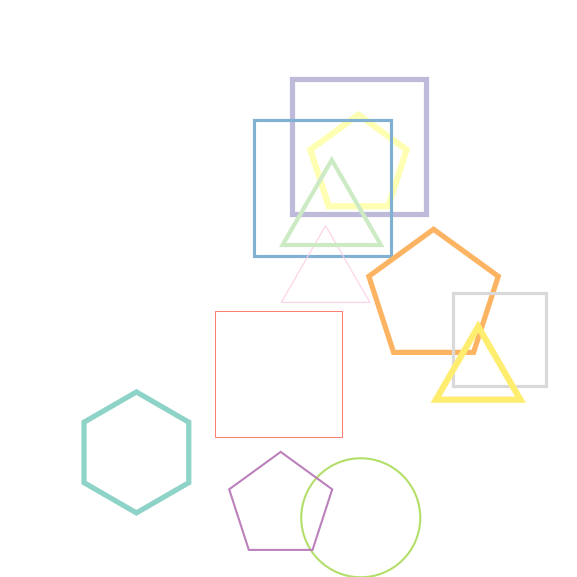[{"shape": "hexagon", "thickness": 2.5, "radius": 0.52, "center": [0.236, 0.216]}, {"shape": "pentagon", "thickness": 3, "radius": 0.44, "center": [0.621, 0.713]}, {"shape": "square", "thickness": 2.5, "radius": 0.58, "center": [0.622, 0.745]}, {"shape": "square", "thickness": 0.5, "radius": 0.55, "center": [0.482, 0.352]}, {"shape": "square", "thickness": 1.5, "radius": 0.59, "center": [0.559, 0.673]}, {"shape": "pentagon", "thickness": 2.5, "radius": 0.59, "center": [0.751, 0.484]}, {"shape": "circle", "thickness": 1, "radius": 0.52, "center": [0.625, 0.103]}, {"shape": "triangle", "thickness": 0.5, "radius": 0.44, "center": [0.564, 0.52]}, {"shape": "square", "thickness": 1.5, "radius": 0.4, "center": [0.865, 0.411]}, {"shape": "pentagon", "thickness": 1, "radius": 0.47, "center": [0.486, 0.123]}, {"shape": "triangle", "thickness": 2, "radius": 0.49, "center": [0.574, 0.624]}, {"shape": "triangle", "thickness": 3, "radius": 0.42, "center": [0.828, 0.349]}]